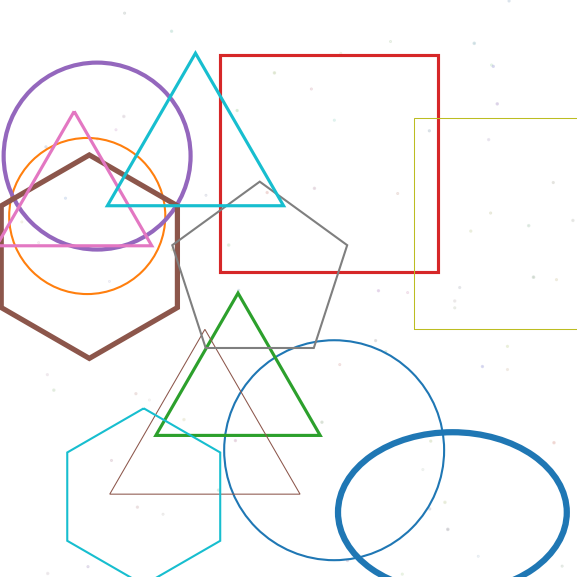[{"shape": "oval", "thickness": 3, "radius": 0.99, "center": [0.783, 0.112]}, {"shape": "circle", "thickness": 1, "radius": 0.95, "center": [0.579, 0.22]}, {"shape": "circle", "thickness": 1, "radius": 0.68, "center": [0.151, 0.625]}, {"shape": "triangle", "thickness": 1.5, "radius": 0.82, "center": [0.412, 0.327]}, {"shape": "square", "thickness": 1.5, "radius": 0.94, "center": [0.569, 0.716]}, {"shape": "circle", "thickness": 2, "radius": 0.81, "center": [0.168, 0.729]}, {"shape": "triangle", "thickness": 0.5, "radius": 0.95, "center": [0.355, 0.239]}, {"shape": "hexagon", "thickness": 2.5, "radius": 0.88, "center": [0.155, 0.555]}, {"shape": "triangle", "thickness": 1.5, "radius": 0.78, "center": [0.128, 0.651]}, {"shape": "pentagon", "thickness": 1, "radius": 0.8, "center": [0.45, 0.525]}, {"shape": "square", "thickness": 0.5, "radius": 0.91, "center": [0.899, 0.612]}, {"shape": "hexagon", "thickness": 1, "radius": 0.76, "center": [0.249, 0.139]}, {"shape": "triangle", "thickness": 1.5, "radius": 0.88, "center": [0.338, 0.731]}]